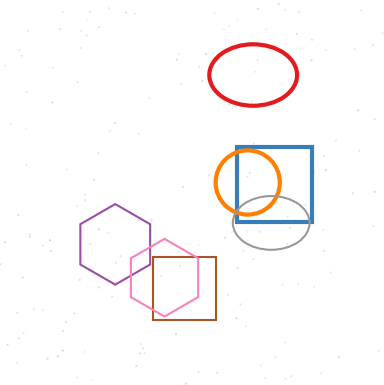[{"shape": "oval", "thickness": 3, "radius": 0.57, "center": [0.658, 0.805]}, {"shape": "square", "thickness": 3, "radius": 0.49, "center": [0.712, 0.521]}, {"shape": "hexagon", "thickness": 1.5, "radius": 0.52, "center": [0.299, 0.365]}, {"shape": "circle", "thickness": 3, "radius": 0.42, "center": [0.643, 0.526]}, {"shape": "square", "thickness": 1.5, "radius": 0.41, "center": [0.479, 0.251]}, {"shape": "hexagon", "thickness": 1.5, "radius": 0.5, "center": [0.427, 0.279]}, {"shape": "oval", "thickness": 1.5, "radius": 0.5, "center": [0.704, 0.421]}]